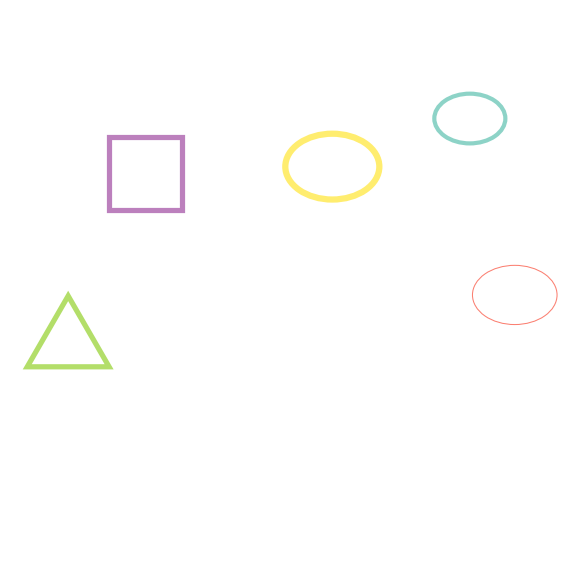[{"shape": "oval", "thickness": 2, "radius": 0.31, "center": [0.814, 0.794]}, {"shape": "oval", "thickness": 0.5, "radius": 0.37, "center": [0.891, 0.488]}, {"shape": "triangle", "thickness": 2.5, "radius": 0.41, "center": [0.118, 0.405]}, {"shape": "square", "thickness": 2.5, "radius": 0.32, "center": [0.252, 0.699]}, {"shape": "oval", "thickness": 3, "radius": 0.41, "center": [0.575, 0.711]}]